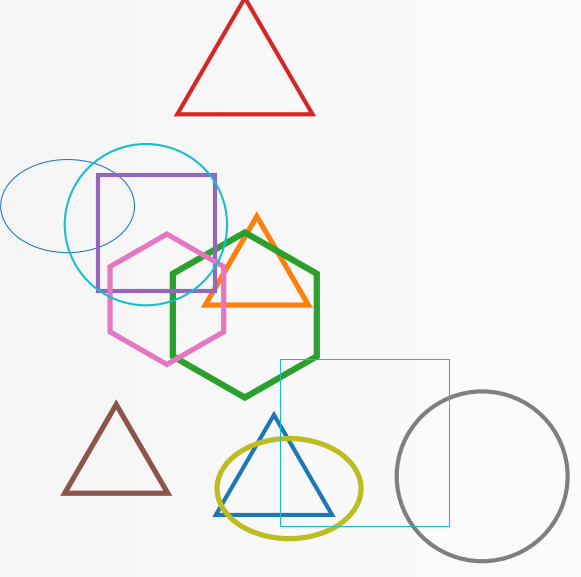[{"shape": "oval", "thickness": 0.5, "radius": 0.58, "center": [0.116, 0.642]}, {"shape": "triangle", "thickness": 2, "radius": 0.58, "center": [0.471, 0.165]}, {"shape": "triangle", "thickness": 2.5, "radius": 0.51, "center": [0.442, 0.522]}, {"shape": "hexagon", "thickness": 3, "radius": 0.71, "center": [0.421, 0.454]}, {"shape": "triangle", "thickness": 2, "radius": 0.67, "center": [0.421, 0.868]}, {"shape": "square", "thickness": 2, "radius": 0.5, "center": [0.269, 0.596]}, {"shape": "triangle", "thickness": 2.5, "radius": 0.51, "center": [0.2, 0.196]}, {"shape": "hexagon", "thickness": 2.5, "radius": 0.56, "center": [0.287, 0.481]}, {"shape": "circle", "thickness": 2, "radius": 0.74, "center": [0.83, 0.174]}, {"shape": "oval", "thickness": 2.5, "radius": 0.62, "center": [0.497, 0.153]}, {"shape": "square", "thickness": 0.5, "radius": 0.72, "center": [0.627, 0.233]}, {"shape": "circle", "thickness": 1, "radius": 0.7, "center": [0.251, 0.61]}]